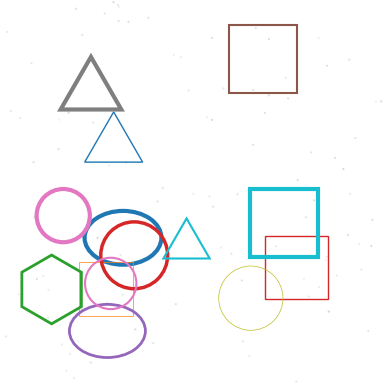[{"shape": "triangle", "thickness": 1, "radius": 0.43, "center": [0.295, 0.622]}, {"shape": "oval", "thickness": 3, "radius": 0.5, "center": [0.319, 0.382]}, {"shape": "square", "thickness": 0.5, "radius": 0.35, "center": [0.275, 0.25]}, {"shape": "hexagon", "thickness": 2, "radius": 0.45, "center": [0.134, 0.248]}, {"shape": "square", "thickness": 1, "radius": 0.41, "center": [0.77, 0.305]}, {"shape": "circle", "thickness": 2.5, "radius": 0.43, "center": [0.349, 0.337]}, {"shape": "oval", "thickness": 2, "radius": 0.49, "center": [0.279, 0.14]}, {"shape": "square", "thickness": 1.5, "radius": 0.44, "center": [0.683, 0.848]}, {"shape": "circle", "thickness": 1.5, "radius": 0.33, "center": [0.288, 0.264]}, {"shape": "circle", "thickness": 3, "radius": 0.35, "center": [0.164, 0.44]}, {"shape": "triangle", "thickness": 3, "radius": 0.46, "center": [0.236, 0.761]}, {"shape": "circle", "thickness": 0.5, "radius": 0.42, "center": [0.652, 0.226]}, {"shape": "square", "thickness": 3, "radius": 0.44, "center": [0.738, 0.421]}, {"shape": "triangle", "thickness": 1.5, "radius": 0.35, "center": [0.485, 0.363]}]